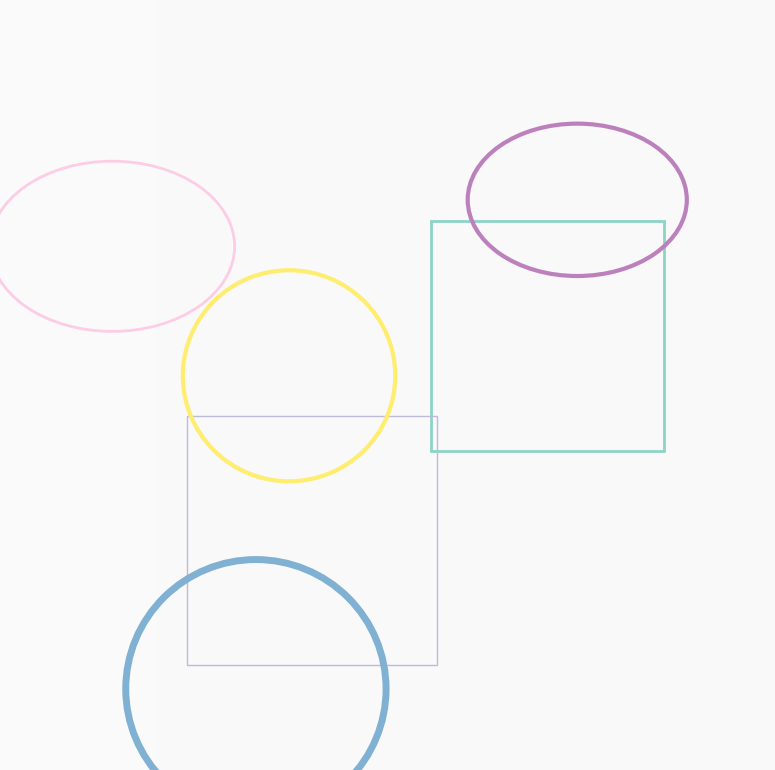[{"shape": "square", "thickness": 1, "radius": 0.75, "center": [0.706, 0.564]}, {"shape": "square", "thickness": 0.5, "radius": 0.81, "center": [0.403, 0.298]}, {"shape": "circle", "thickness": 2.5, "radius": 0.84, "center": [0.33, 0.105]}, {"shape": "oval", "thickness": 1, "radius": 0.79, "center": [0.145, 0.68]}, {"shape": "oval", "thickness": 1.5, "radius": 0.71, "center": [0.745, 0.74]}, {"shape": "circle", "thickness": 1.5, "radius": 0.69, "center": [0.373, 0.512]}]